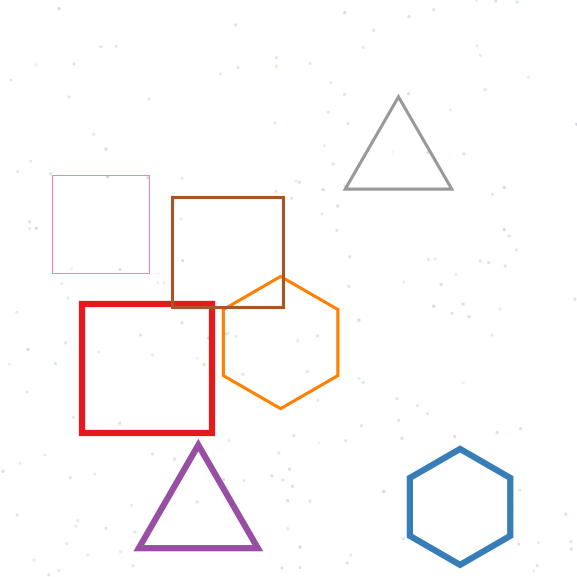[{"shape": "square", "thickness": 3, "radius": 0.56, "center": [0.254, 0.361]}, {"shape": "hexagon", "thickness": 3, "radius": 0.5, "center": [0.797, 0.121]}, {"shape": "triangle", "thickness": 3, "radius": 0.6, "center": [0.343, 0.109]}, {"shape": "hexagon", "thickness": 1.5, "radius": 0.57, "center": [0.486, 0.406]}, {"shape": "square", "thickness": 1.5, "radius": 0.48, "center": [0.394, 0.563]}, {"shape": "square", "thickness": 0.5, "radius": 0.42, "center": [0.174, 0.611]}, {"shape": "triangle", "thickness": 1.5, "radius": 0.53, "center": [0.69, 0.725]}]